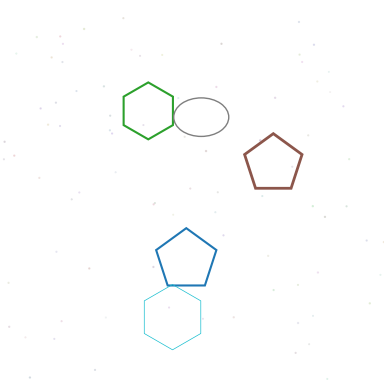[{"shape": "pentagon", "thickness": 1.5, "radius": 0.41, "center": [0.484, 0.325]}, {"shape": "hexagon", "thickness": 1.5, "radius": 0.37, "center": [0.385, 0.712]}, {"shape": "pentagon", "thickness": 2, "radius": 0.39, "center": [0.71, 0.574]}, {"shape": "oval", "thickness": 1, "radius": 0.36, "center": [0.523, 0.696]}, {"shape": "hexagon", "thickness": 0.5, "radius": 0.42, "center": [0.448, 0.176]}]